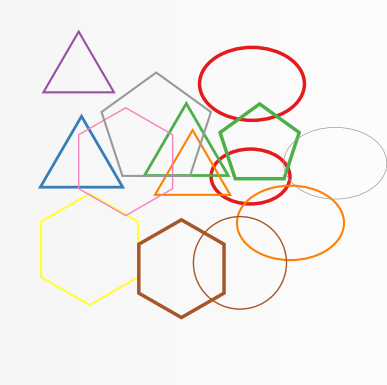[{"shape": "oval", "thickness": 2.5, "radius": 0.51, "center": [0.647, 0.542]}, {"shape": "oval", "thickness": 2.5, "radius": 0.68, "center": [0.65, 0.782]}, {"shape": "triangle", "thickness": 2, "radius": 0.61, "center": [0.21, 0.575]}, {"shape": "triangle", "thickness": 2, "radius": 0.62, "center": [0.481, 0.606]}, {"shape": "pentagon", "thickness": 2.5, "radius": 0.54, "center": [0.67, 0.623]}, {"shape": "triangle", "thickness": 1.5, "radius": 0.53, "center": [0.203, 0.813]}, {"shape": "triangle", "thickness": 1.5, "radius": 0.56, "center": [0.497, 0.55]}, {"shape": "oval", "thickness": 1.5, "radius": 0.69, "center": [0.75, 0.421]}, {"shape": "hexagon", "thickness": 1.5, "radius": 0.72, "center": [0.231, 0.352]}, {"shape": "circle", "thickness": 1, "radius": 0.6, "center": [0.619, 0.317]}, {"shape": "hexagon", "thickness": 2.5, "radius": 0.63, "center": [0.468, 0.302]}, {"shape": "hexagon", "thickness": 1, "radius": 0.7, "center": [0.324, 0.58]}, {"shape": "pentagon", "thickness": 1.5, "radius": 0.74, "center": [0.403, 0.663]}, {"shape": "oval", "thickness": 0.5, "radius": 0.67, "center": [0.865, 0.576]}]